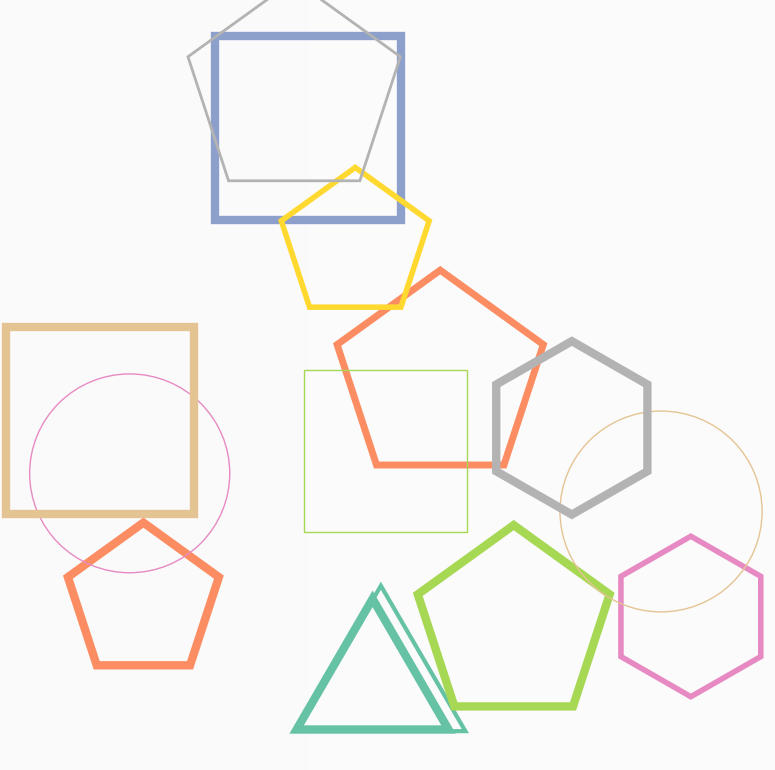[{"shape": "triangle", "thickness": 1.5, "radius": 0.63, "center": [0.491, 0.113]}, {"shape": "triangle", "thickness": 3, "radius": 0.57, "center": [0.481, 0.109]}, {"shape": "pentagon", "thickness": 2.5, "radius": 0.7, "center": [0.568, 0.509]}, {"shape": "pentagon", "thickness": 3, "radius": 0.51, "center": [0.185, 0.219]}, {"shape": "square", "thickness": 3, "radius": 0.6, "center": [0.397, 0.833]}, {"shape": "hexagon", "thickness": 2, "radius": 0.52, "center": [0.891, 0.199]}, {"shape": "circle", "thickness": 0.5, "radius": 0.65, "center": [0.167, 0.385]}, {"shape": "square", "thickness": 0.5, "radius": 0.52, "center": [0.497, 0.414]}, {"shape": "pentagon", "thickness": 3, "radius": 0.65, "center": [0.663, 0.188]}, {"shape": "pentagon", "thickness": 2, "radius": 0.5, "center": [0.458, 0.682]}, {"shape": "circle", "thickness": 0.5, "radius": 0.65, "center": [0.853, 0.336]}, {"shape": "square", "thickness": 3, "radius": 0.61, "center": [0.129, 0.454]}, {"shape": "hexagon", "thickness": 3, "radius": 0.56, "center": [0.738, 0.444]}, {"shape": "pentagon", "thickness": 1, "radius": 0.72, "center": [0.38, 0.882]}]